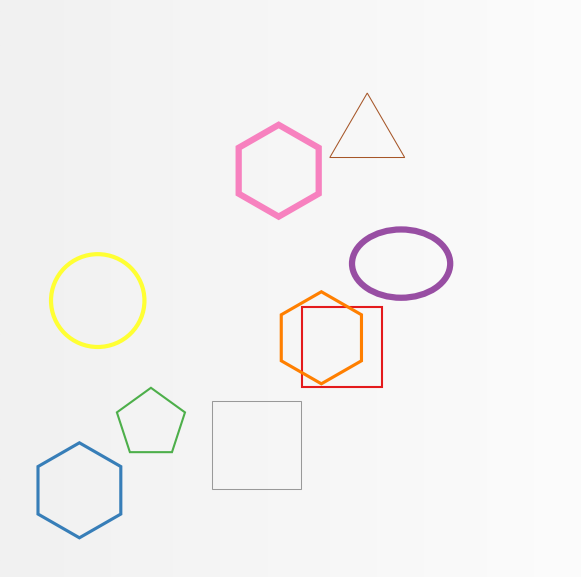[{"shape": "square", "thickness": 1, "radius": 0.34, "center": [0.588, 0.398]}, {"shape": "hexagon", "thickness": 1.5, "radius": 0.41, "center": [0.137, 0.15]}, {"shape": "pentagon", "thickness": 1, "radius": 0.31, "center": [0.26, 0.266]}, {"shape": "oval", "thickness": 3, "radius": 0.42, "center": [0.69, 0.543]}, {"shape": "hexagon", "thickness": 1.5, "radius": 0.4, "center": [0.553, 0.414]}, {"shape": "circle", "thickness": 2, "radius": 0.4, "center": [0.168, 0.479]}, {"shape": "triangle", "thickness": 0.5, "radius": 0.37, "center": [0.632, 0.764]}, {"shape": "hexagon", "thickness": 3, "radius": 0.4, "center": [0.479, 0.704]}, {"shape": "square", "thickness": 0.5, "radius": 0.38, "center": [0.442, 0.229]}]